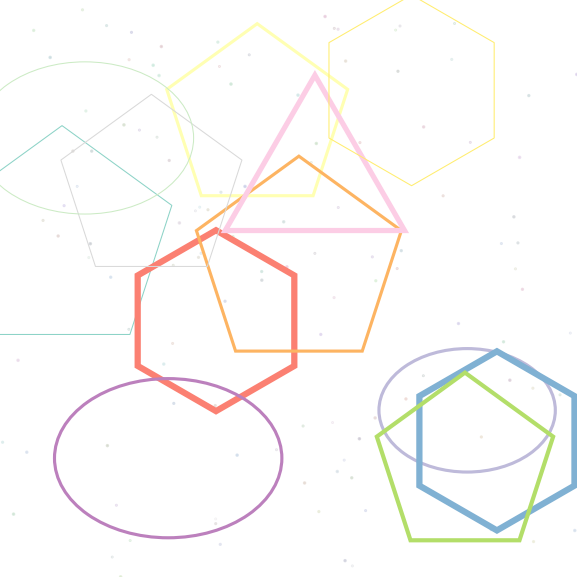[{"shape": "pentagon", "thickness": 0.5, "radius": 1.0, "center": [0.107, 0.582]}, {"shape": "pentagon", "thickness": 1.5, "radius": 0.82, "center": [0.445, 0.793]}, {"shape": "oval", "thickness": 1.5, "radius": 0.76, "center": [0.809, 0.289]}, {"shape": "hexagon", "thickness": 3, "radius": 0.78, "center": [0.374, 0.444]}, {"shape": "hexagon", "thickness": 3, "radius": 0.78, "center": [0.86, 0.236]}, {"shape": "pentagon", "thickness": 1.5, "radius": 0.93, "center": [0.518, 0.542]}, {"shape": "pentagon", "thickness": 2, "radius": 0.8, "center": [0.805, 0.193]}, {"shape": "triangle", "thickness": 2.5, "radius": 0.9, "center": [0.545, 0.69]}, {"shape": "pentagon", "thickness": 0.5, "radius": 0.82, "center": [0.262, 0.671]}, {"shape": "oval", "thickness": 1.5, "radius": 0.98, "center": [0.291, 0.206]}, {"shape": "oval", "thickness": 0.5, "radius": 0.94, "center": [0.147, 0.76]}, {"shape": "hexagon", "thickness": 0.5, "radius": 0.83, "center": [0.713, 0.843]}]